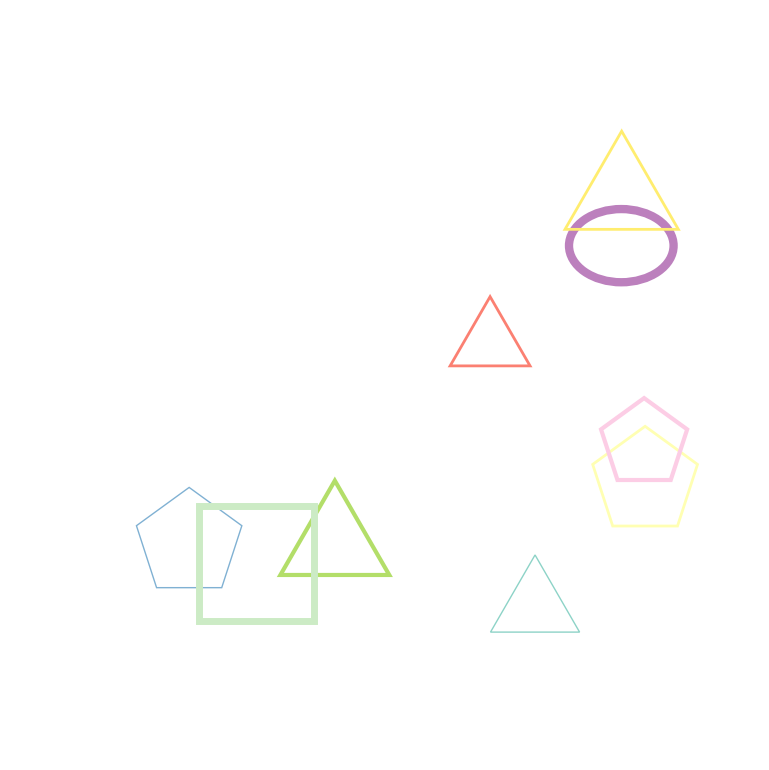[{"shape": "triangle", "thickness": 0.5, "radius": 0.33, "center": [0.695, 0.212]}, {"shape": "pentagon", "thickness": 1, "radius": 0.36, "center": [0.838, 0.375]}, {"shape": "triangle", "thickness": 1, "radius": 0.3, "center": [0.636, 0.555]}, {"shape": "pentagon", "thickness": 0.5, "radius": 0.36, "center": [0.246, 0.295]}, {"shape": "triangle", "thickness": 1.5, "radius": 0.41, "center": [0.435, 0.294]}, {"shape": "pentagon", "thickness": 1.5, "radius": 0.29, "center": [0.836, 0.424]}, {"shape": "oval", "thickness": 3, "radius": 0.34, "center": [0.807, 0.681]}, {"shape": "square", "thickness": 2.5, "radius": 0.37, "center": [0.333, 0.268]}, {"shape": "triangle", "thickness": 1, "radius": 0.42, "center": [0.807, 0.745]}]